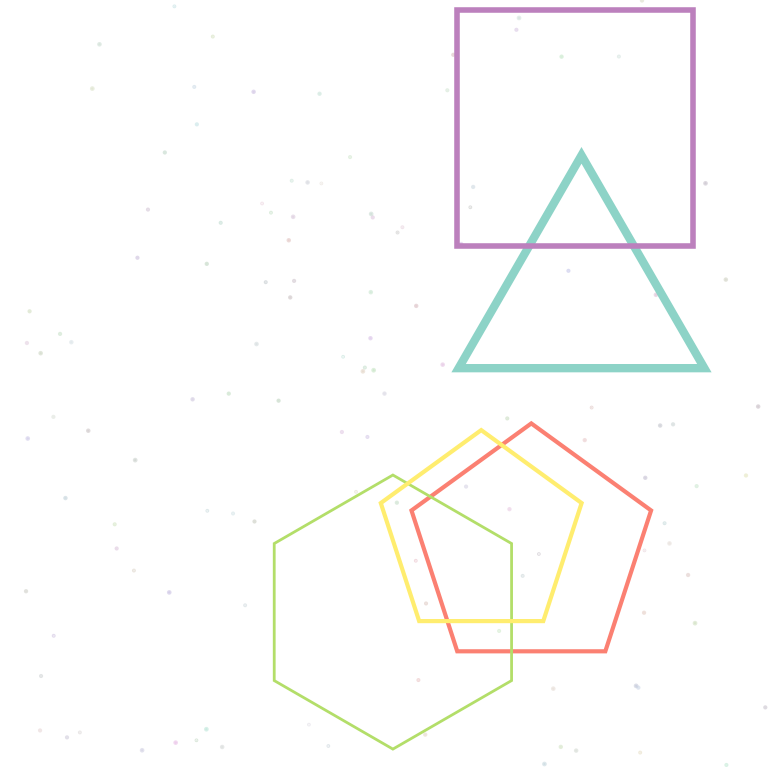[{"shape": "triangle", "thickness": 3, "radius": 0.92, "center": [0.755, 0.614]}, {"shape": "pentagon", "thickness": 1.5, "radius": 0.82, "center": [0.69, 0.287]}, {"shape": "hexagon", "thickness": 1, "radius": 0.89, "center": [0.51, 0.205]}, {"shape": "square", "thickness": 2, "radius": 0.77, "center": [0.747, 0.834]}, {"shape": "pentagon", "thickness": 1.5, "radius": 0.69, "center": [0.625, 0.304]}]